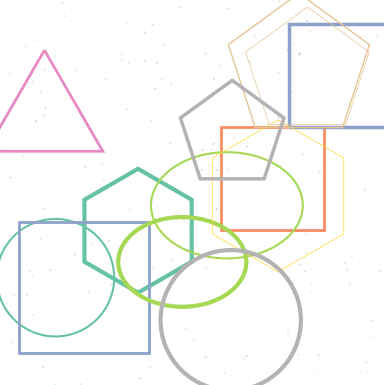[{"shape": "circle", "thickness": 1.5, "radius": 0.76, "center": [0.144, 0.279]}, {"shape": "hexagon", "thickness": 3, "radius": 0.8, "center": [0.359, 0.401]}, {"shape": "square", "thickness": 2, "radius": 0.67, "center": [0.708, 0.536]}, {"shape": "square", "thickness": 2.5, "radius": 0.67, "center": [0.885, 0.803]}, {"shape": "square", "thickness": 2, "radius": 0.85, "center": [0.218, 0.254]}, {"shape": "triangle", "thickness": 2, "radius": 0.88, "center": [0.115, 0.695]}, {"shape": "oval", "thickness": 3, "radius": 0.83, "center": [0.473, 0.32]}, {"shape": "oval", "thickness": 1.5, "radius": 0.99, "center": [0.589, 0.467]}, {"shape": "hexagon", "thickness": 0.5, "radius": 0.99, "center": [0.722, 0.491]}, {"shape": "pentagon", "thickness": 1, "radius": 0.96, "center": [0.776, 0.825]}, {"shape": "pentagon", "thickness": 0.5, "radius": 0.84, "center": [0.799, 0.813]}, {"shape": "pentagon", "thickness": 2.5, "radius": 0.71, "center": [0.603, 0.65]}, {"shape": "circle", "thickness": 3, "radius": 0.91, "center": [0.599, 0.168]}]